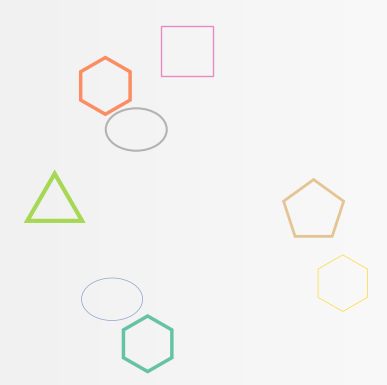[{"shape": "hexagon", "thickness": 2.5, "radius": 0.36, "center": [0.381, 0.107]}, {"shape": "hexagon", "thickness": 2.5, "radius": 0.37, "center": [0.272, 0.777]}, {"shape": "oval", "thickness": 0.5, "radius": 0.39, "center": [0.289, 0.223]}, {"shape": "square", "thickness": 1, "radius": 0.33, "center": [0.483, 0.868]}, {"shape": "triangle", "thickness": 3, "radius": 0.41, "center": [0.141, 0.467]}, {"shape": "hexagon", "thickness": 0.5, "radius": 0.37, "center": [0.885, 0.264]}, {"shape": "pentagon", "thickness": 2, "radius": 0.41, "center": [0.809, 0.452]}, {"shape": "oval", "thickness": 1.5, "radius": 0.39, "center": [0.352, 0.664]}]